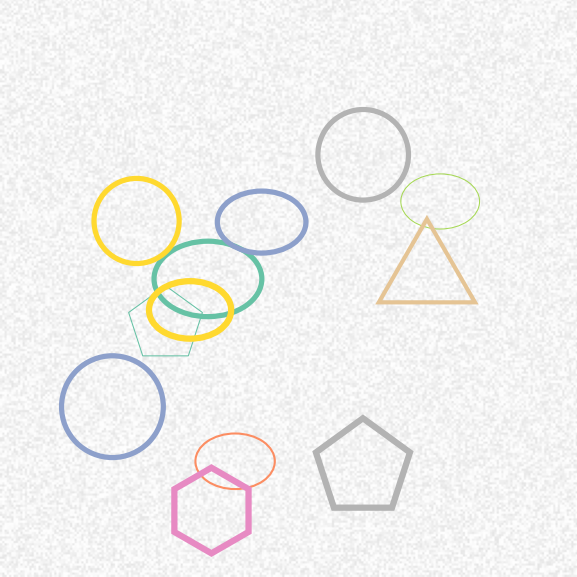[{"shape": "pentagon", "thickness": 0.5, "radius": 0.34, "center": [0.287, 0.437]}, {"shape": "oval", "thickness": 2.5, "radius": 0.47, "center": [0.36, 0.516]}, {"shape": "oval", "thickness": 1, "radius": 0.34, "center": [0.407, 0.2]}, {"shape": "circle", "thickness": 2.5, "radius": 0.44, "center": [0.195, 0.295]}, {"shape": "oval", "thickness": 2.5, "radius": 0.38, "center": [0.453, 0.615]}, {"shape": "hexagon", "thickness": 3, "radius": 0.37, "center": [0.366, 0.115]}, {"shape": "oval", "thickness": 0.5, "radius": 0.34, "center": [0.762, 0.65]}, {"shape": "oval", "thickness": 3, "radius": 0.36, "center": [0.329, 0.462]}, {"shape": "circle", "thickness": 2.5, "radius": 0.37, "center": [0.237, 0.617]}, {"shape": "triangle", "thickness": 2, "radius": 0.48, "center": [0.739, 0.524]}, {"shape": "pentagon", "thickness": 3, "radius": 0.43, "center": [0.628, 0.189]}, {"shape": "circle", "thickness": 2.5, "radius": 0.39, "center": [0.629, 0.731]}]